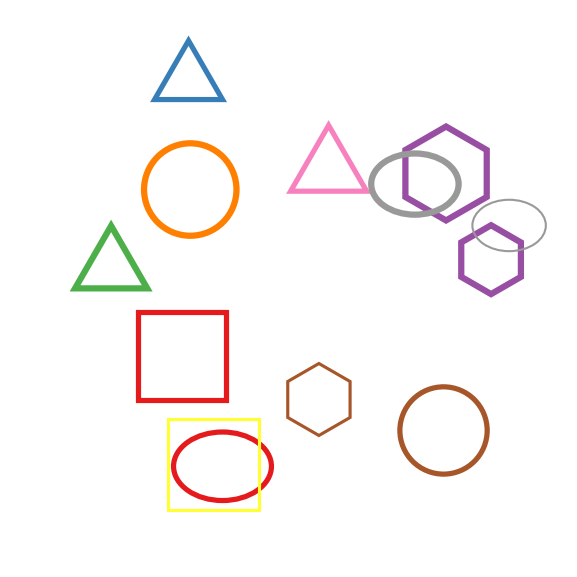[{"shape": "square", "thickness": 2.5, "radius": 0.38, "center": [0.315, 0.383]}, {"shape": "oval", "thickness": 2.5, "radius": 0.42, "center": [0.385, 0.192]}, {"shape": "triangle", "thickness": 2.5, "radius": 0.34, "center": [0.326, 0.861]}, {"shape": "triangle", "thickness": 3, "radius": 0.36, "center": [0.192, 0.536]}, {"shape": "hexagon", "thickness": 3, "radius": 0.3, "center": [0.85, 0.55]}, {"shape": "hexagon", "thickness": 3, "radius": 0.41, "center": [0.772, 0.699]}, {"shape": "circle", "thickness": 3, "radius": 0.4, "center": [0.329, 0.671]}, {"shape": "square", "thickness": 1.5, "radius": 0.4, "center": [0.37, 0.195]}, {"shape": "hexagon", "thickness": 1.5, "radius": 0.31, "center": [0.552, 0.307]}, {"shape": "circle", "thickness": 2.5, "radius": 0.38, "center": [0.768, 0.254]}, {"shape": "triangle", "thickness": 2.5, "radius": 0.38, "center": [0.569, 0.706]}, {"shape": "oval", "thickness": 1, "radius": 0.32, "center": [0.882, 0.609]}, {"shape": "oval", "thickness": 3, "radius": 0.38, "center": [0.718, 0.68]}]